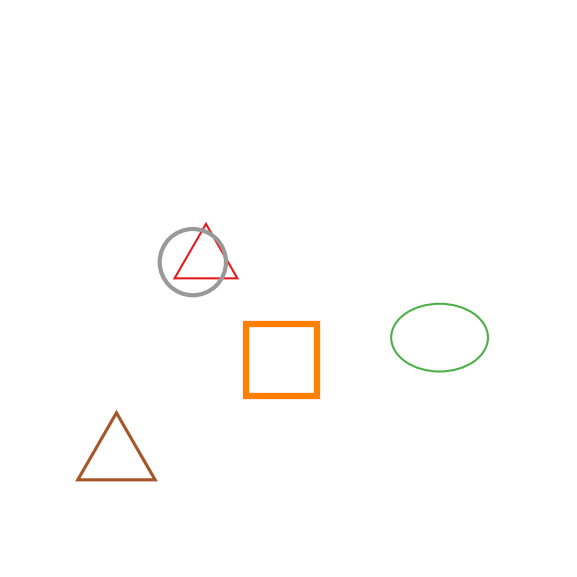[{"shape": "triangle", "thickness": 1, "radius": 0.31, "center": [0.357, 0.549]}, {"shape": "oval", "thickness": 1, "radius": 0.42, "center": [0.761, 0.414]}, {"shape": "square", "thickness": 3, "radius": 0.31, "center": [0.488, 0.376]}, {"shape": "triangle", "thickness": 1.5, "radius": 0.39, "center": [0.202, 0.207]}, {"shape": "circle", "thickness": 2, "radius": 0.29, "center": [0.334, 0.545]}]